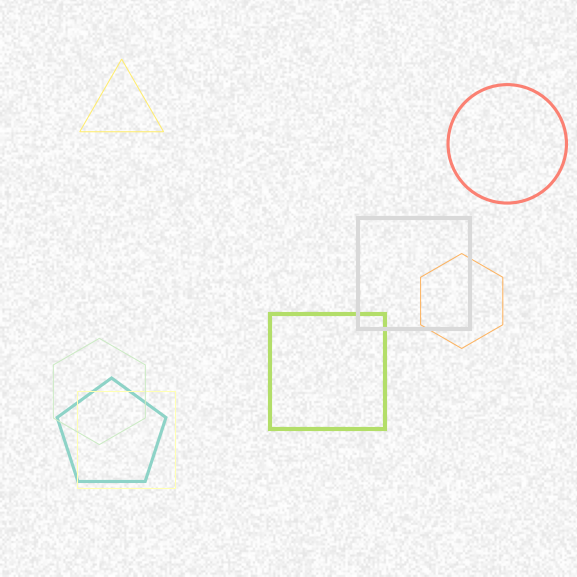[{"shape": "pentagon", "thickness": 1.5, "radius": 0.5, "center": [0.193, 0.246]}, {"shape": "square", "thickness": 0.5, "radius": 0.42, "center": [0.218, 0.238]}, {"shape": "circle", "thickness": 1.5, "radius": 0.51, "center": [0.878, 0.75]}, {"shape": "hexagon", "thickness": 0.5, "radius": 0.41, "center": [0.799, 0.478]}, {"shape": "square", "thickness": 2, "radius": 0.5, "center": [0.567, 0.355]}, {"shape": "square", "thickness": 2, "radius": 0.48, "center": [0.717, 0.526]}, {"shape": "hexagon", "thickness": 0.5, "radius": 0.46, "center": [0.172, 0.321]}, {"shape": "triangle", "thickness": 0.5, "radius": 0.42, "center": [0.211, 0.813]}]